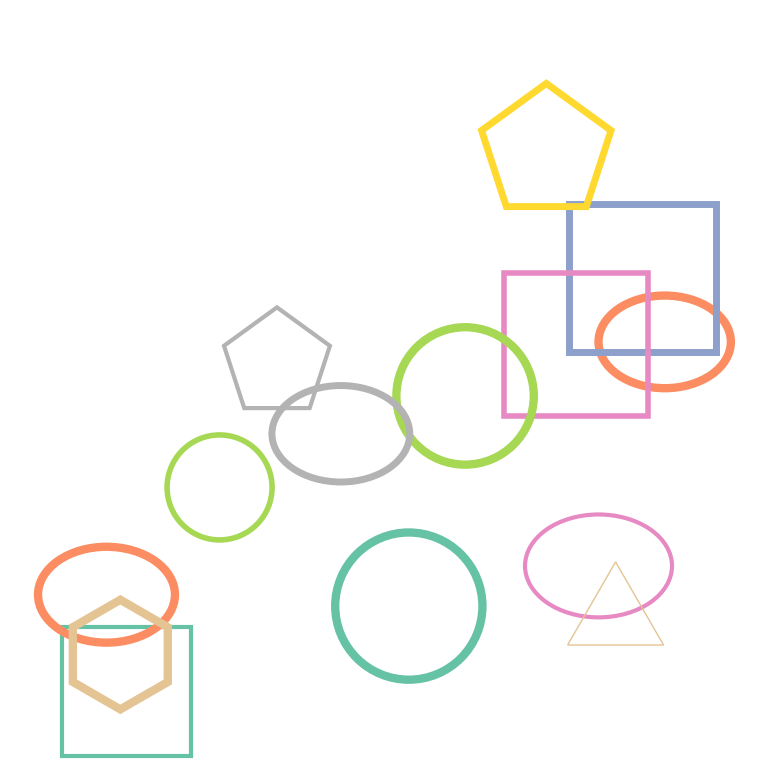[{"shape": "square", "thickness": 1.5, "radius": 0.42, "center": [0.164, 0.102]}, {"shape": "circle", "thickness": 3, "radius": 0.48, "center": [0.531, 0.213]}, {"shape": "oval", "thickness": 3, "radius": 0.43, "center": [0.863, 0.556]}, {"shape": "oval", "thickness": 3, "radius": 0.44, "center": [0.138, 0.228]}, {"shape": "square", "thickness": 2.5, "radius": 0.48, "center": [0.834, 0.639]}, {"shape": "oval", "thickness": 1.5, "radius": 0.48, "center": [0.777, 0.265]}, {"shape": "square", "thickness": 2, "radius": 0.47, "center": [0.748, 0.552]}, {"shape": "circle", "thickness": 3, "radius": 0.45, "center": [0.604, 0.486]}, {"shape": "circle", "thickness": 2, "radius": 0.34, "center": [0.285, 0.367]}, {"shape": "pentagon", "thickness": 2.5, "radius": 0.44, "center": [0.709, 0.803]}, {"shape": "triangle", "thickness": 0.5, "radius": 0.36, "center": [0.799, 0.198]}, {"shape": "hexagon", "thickness": 3, "radius": 0.36, "center": [0.156, 0.15]}, {"shape": "oval", "thickness": 2.5, "radius": 0.45, "center": [0.443, 0.437]}, {"shape": "pentagon", "thickness": 1.5, "radius": 0.36, "center": [0.36, 0.529]}]